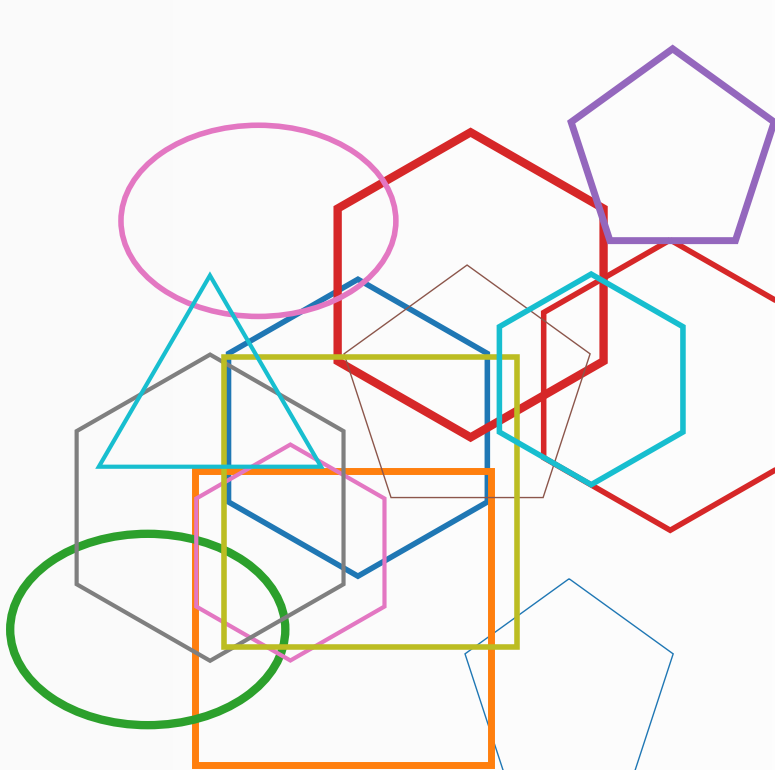[{"shape": "pentagon", "thickness": 0.5, "radius": 0.71, "center": [0.734, 0.107]}, {"shape": "hexagon", "thickness": 2, "radius": 0.96, "center": [0.462, 0.445]}, {"shape": "square", "thickness": 2.5, "radius": 0.95, "center": [0.442, 0.197]}, {"shape": "oval", "thickness": 3, "radius": 0.89, "center": [0.191, 0.182]}, {"shape": "hexagon", "thickness": 3, "radius": 0.99, "center": [0.607, 0.63]}, {"shape": "hexagon", "thickness": 2, "radius": 0.94, "center": [0.865, 0.5]}, {"shape": "pentagon", "thickness": 2.5, "radius": 0.69, "center": [0.868, 0.799]}, {"shape": "pentagon", "thickness": 0.5, "radius": 0.83, "center": [0.603, 0.489]}, {"shape": "oval", "thickness": 2, "radius": 0.89, "center": [0.333, 0.713]}, {"shape": "hexagon", "thickness": 1.5, "radius": 0.7, "center": [0.375, 0.282]}, {"shape": "hexagon", "thickness": 1.5, "radius": 0.99, "center": [0.271, 0.341]}, {"shape": "square", "thickness": 2, "radius": 0.94, "center": [0.478, 0.348]}, {"shape": "triangle", "thickness": 1.5, "radius": 0.83, "center": [0.271, 0.477]}, {"shape": "hexagon", "thickness": 2, "radius": 0.68, "center": [0.763, 0.507]}]